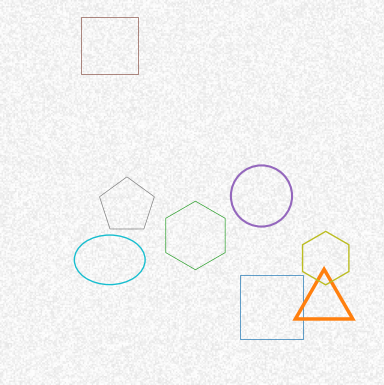[{"shape": "square", "thickness": 0.5, "radius": 0.41, "center": [0.705, 0.203]}, {"shape": "triangle", "thickness": 2.5, "radius": 0.43, "center": [0.842, 0.215]}, {"shape": "hexagon", "thickness": 0.5, "radius": 0.45, "center": [0.508, 0.388]}, {"shape": "circle", "thickness": 1.5, "radius": 0.4, "center": [0.679, 0.491]}, {"shape": "square", "thickness": 0.5, "radius": 0.37, "center": [0.284, 0.882]}, {"shape": "pentagon", "thickness": 0.5, "radius": 0.37, "center": [0.33, 0.466]}, {"shape": "hexagon", "thickness": 1, "radius": 0.35, "center": [0.846, 0.33]}, {"shape": "oval", "thickness": 1, "radius": 0.46, "center": [0.285, 0.325]}]